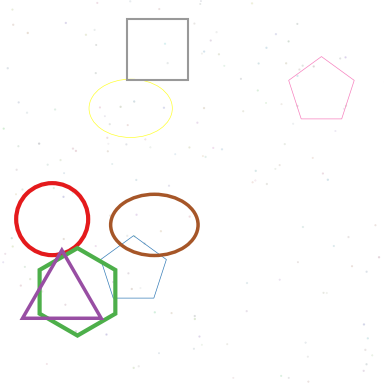[{"shape": "circle", "thickness": 3, "radius": 0.47, "center": [0.136, 0.431]}, {"shape": "pentagon", "thickness": 0.5, "radius": 0.45, "center": [0.347, 0.298]}, {"shape": "hexagon", "thickness": 3, "radius": 0.57, "center": [0.201, 0.242]}, {"shape": "triangle", "thickness": 2.5, "radius": 0.59, "center": [0.161, 0.232]}, {"shape": "oval", "thickness": 0.5, "radius": 0.54, "center": [0.339, 0.719]}, {"shape": "oval", "thickness": 2.5, "radius": 0.57, "center": [0.401, 0.416]}, {"shape": "pentagon", "thickness": 0.5, "radius": 0.45, "center": [0.835, 0.764]}, {"shape": "square", "thickness": 1.5, "radius": 0.4, "center": [0.409, 0.871]}]